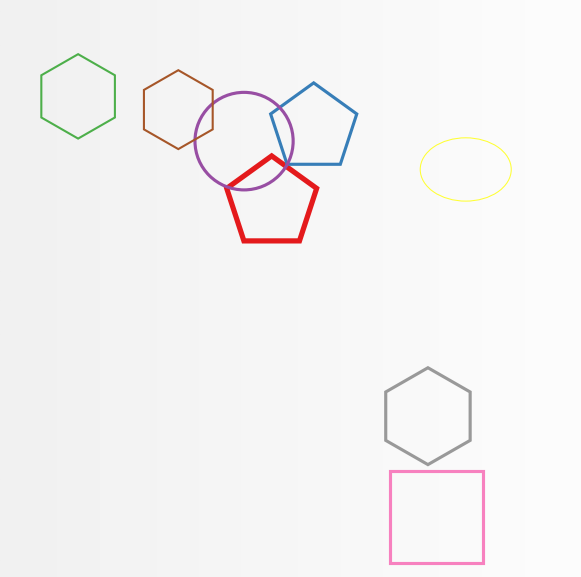[{"shape": "pentagon", "thickness": 2.5, "radius": 0.41, "center": [0.467, 0.648]}, {"shape": "pentagon", "thickness": 1.5, "radius": 0.39, "center": [0.54, 0.778]}, {"shape": "hexagon", "thickness": 1, "radius": 0.37, "center": [0.134, 0.832]}, {"shape": "circle", "thickness": 1.5, "radius": 0.42, "center": [0.42, 0.755]}, {"shape": "oval", "thickness": 0.5, "radius": 0.39, "center": [0.801, 0.706]}, {"shape": "hexagon", "thickness": 1, "radius": 0.34, "center": [0.307, 0.809]}, {"shape": "square", "thickness": 1.5, "radius": 0.4, "center": [0.751, 0.104]}, {"shape": "hexagon", "thickness": 1.5, "radius": 0.42, "center": [0.736, 0.278]}]